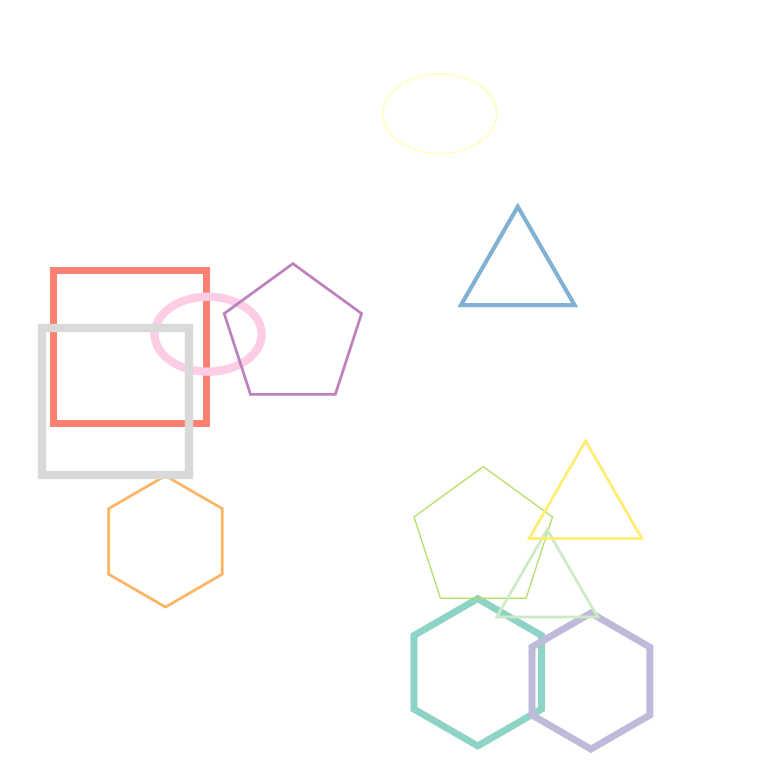[{"shape": "hexagon", "thickness": 2.5, "radius": 0.48, "center": [0.62, 0.127]}, {"shape": "oval", "thickness": 0.5, "radius": 0.37, "center": [0.571, 0.852]}, {"shape": "hexagon", "thickness": 2.5, "radius": 0.44, "center": [0.767, 0.115]}, {"shape": "square", "thickness": 2.5, "radius": 0.5, "center": [0.169, 0.55]}, {"shape": "triangle", "thickness": 1.5, "radius": 0.43, "center": [0.672, 0.646]}, {"shape": "hexagon", "thickness": 1, "radius": 0.43, "center": [0.215, 0.297]}, {"shape": "pentagon", "thickness": 0.5, "radius": 0.47, "center": [0.628, 0.299]}, {"shape": "oval", "thickness": 3, "radius": 0.35, "center": [0.27, 0.566]}, {"shape": "square", "thickness": 3, "radius": 0.48, "center": [0.15, 0.478]}, {"shape": "pentagon", "thickness": 1, "radius": 0.47, "center": [0.38, 0.564]}, {"shape": "triangle", "thickness": 1, "radius": 0.38, "center": [0.711, 0.237]}, {"shape": "triangle", "thickness": 1, "radius": 0.42, "center": [0.76, 0.343]}]